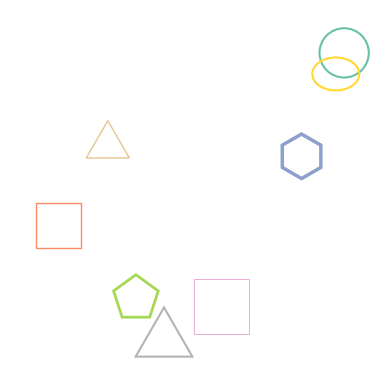[{"shape": "circle", "thickness": 1.5, "radius": 0.32, "center": [0.894, 0.863]}, {"shape": "square", "thickness": 1, "radius": 0.29, "center": [0.152, 0.413]}, {"shape": "hexagon", "thickness": 2.5, "radius": 0.29, "center": [0.783, 0.594]}, {"shape": "square", "thickness": 0.5, "radius": 0.36, "center": [0.575, 0.203]}, {"shape": "pentagon", "thickness": 2, "radius": 0.3, "center": [0.353, 0.226]}, {"shape": "oval", "thickness": 1.5, "radius": 0.31, "center": [0.872, 0.808]}, {"shape": "triangle", "thickness": 1, "radius": 0.32, "center": [0.28, 0.622]}, {"shape": "triangle", "thickness": 1.5, "radius": 0.43, "center": [0.426, 0.116]}]